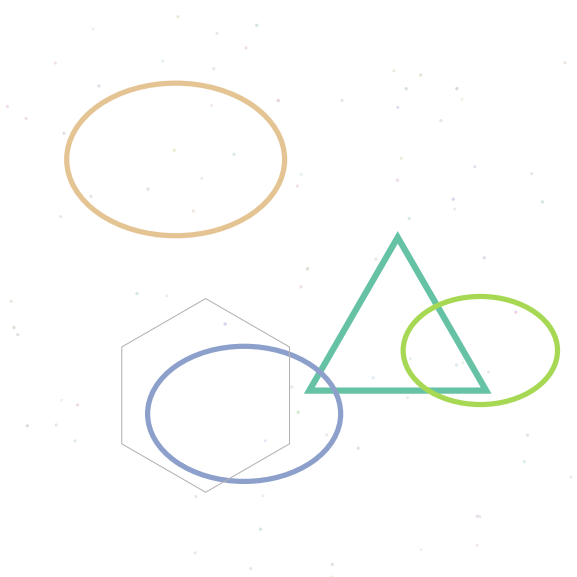[{"shape": "triangle", "thickness": 3, "radius": 0.88, "center": [0.689, 0.411]}, {"shape": "oval", "thickness": 2.5, "radius": 0.84, "center": [0.423, 0.283]}, {"shape": "oval", "thickness": 2.5, "radius": 0.67, "center": [0.832, 0.392]}, {"shape": "oval", "thickness": 2.5, "radius": 0.94, "center": [0.304, 0.723]}, {"shape": "hexagon", "thickness": 0.5, "radius": 0.84, "center": [0.356, 0.314]}]